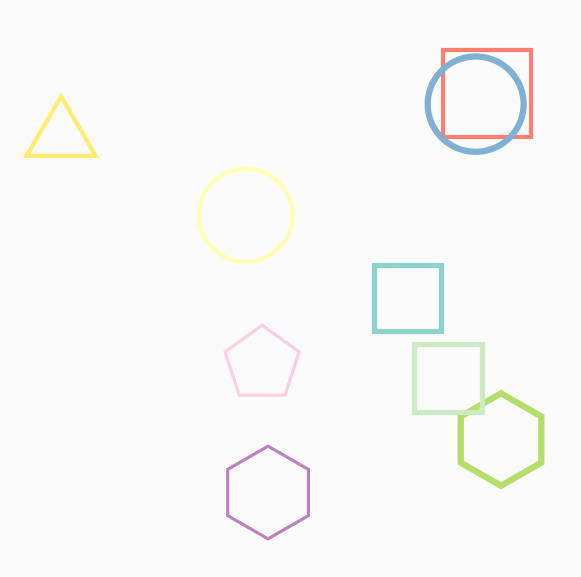[{"shape": "square", "thickness": 2.5, "radius": 0.29, "center": [0.701, 0.483]}, {"shape": "circle", "thickness": 2, "radius": 0.4, "center": [0.423, 0.626]}, {"shape": "square", "thickness": 2, "radius": 0.38, "center": [0.837, 0.838]}, {"shape": "circle", "thickness": 3, "radius": 0.41, "center": [0.818, 0.819]}, {"shape": "hexagon", "thickness": 3, "radius": 0.4, "center": [0.862, 0.238]}, {"shape": "pentagon", "thickness": 1.5, "radius": 0.34, "center": [0.451, 0.369]}, {"shape": "hexagon", "thickness": 1.5, "radius": 0.4, "center": [0.461, 0.146]}, {"shape": "square", "thickness": 2.5, "radius": 0.29, "center": [0.771, 0.345]}, {"shape": "triangle", "thickness": 2, "radius": 0.34, "center": [0.105, 0.764]}]